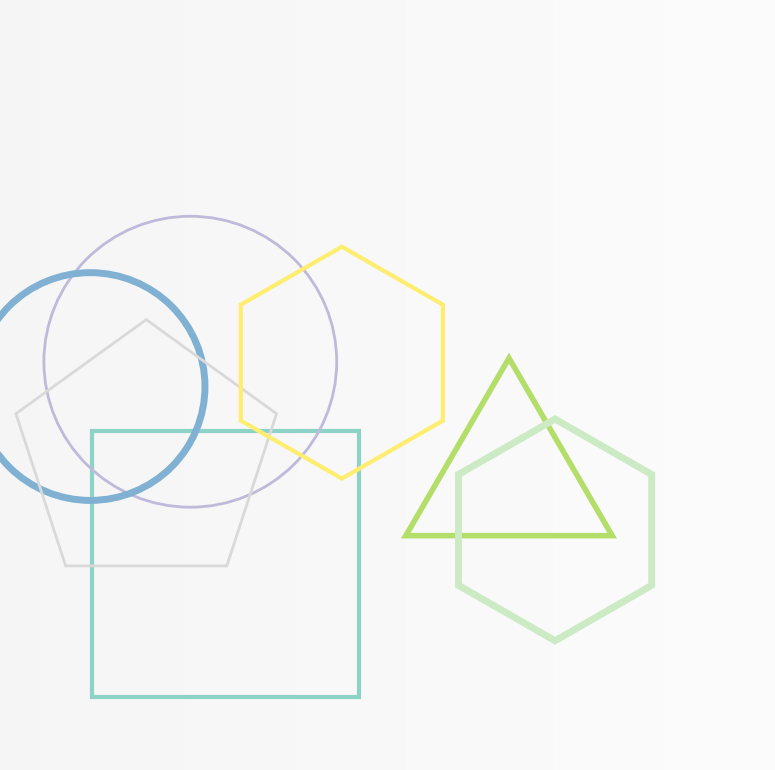[{"shape": "square", "thickness": 1.5, "radius": 0.86, "center": [0.291, 0.268]}, {"shape": "circle", "thickness": 1, "radius": 0.94, "center": [0.246, 0.53]}, {"shape": "circle", "thickness": 2.5, "radius": 0.74, "center": [0.117, 0.498]}, {"shape": "triangle", "thickness": 2, "radius": 0.77, "center": [0.657, 0.381]}, {"shape": "pentagon", "thickness": 1, "radius": 0.88, "center": [0.189, 0.408]}, {"shape": "hexagon", "thickness": 2.5, "radius": 0.72, "center": [0.716, 0.312]}, {"shape": "hexagon", "thickness": 1.5, "radius": 0.75, "center": [0.441, 0.529]}]